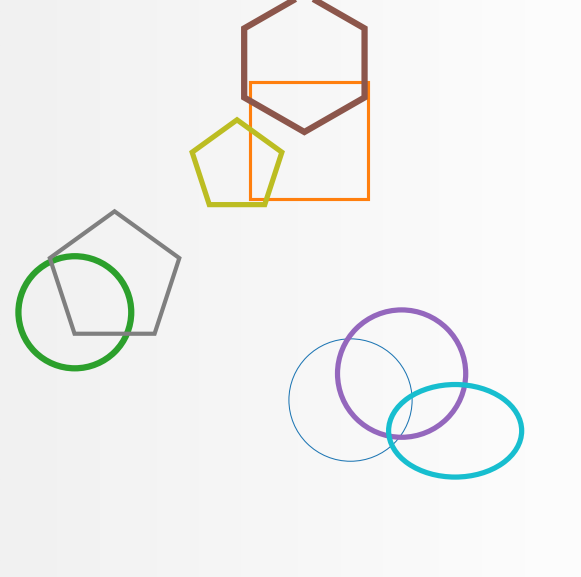[{"shape": "circle", "thickness": 0.5, "radius": 0.53, "center": [0.603, 0.306]}, {"shape": "square", "thickness": 1.5, "radius": 0.51, "center": [0.531, 0.756]}, {"shape": "circle", "thickness": 3, "radius": 0.49, "center": [0.129, 0.458]}, {"shape": "circle", "thickness": 2.5, "radius": 0.55, "center": [0.691, 0.352]}, {"shape": "hexagon", "thickness": 3, "radius": 0.6, "center": [0.524, 0.89]}, {"shape": "pentagon", "thickness": 2, "radius": 0.59, "center": [0.197, 0.516]}, {"shape": "pentagon", "thickness": 2.5, "radius": 0.41, "center": [0.408, 0.71]}, {"shape": "oval", "thickness": 2.5, "radius": 0.57, "center": [0.783, 0.253]}]